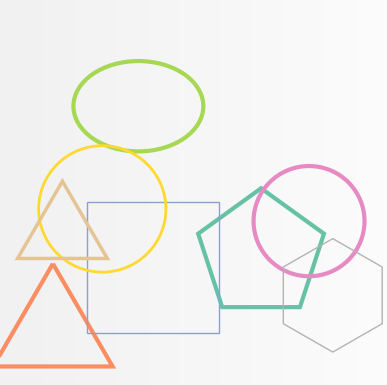[{"shape": "pentagon", "thickness": 3, "radius": 0.85, "center": [0.674, 0.34]}, {"shape": "triangle", "thickness": 3, "radius": 0.89, "center": [0.136, 0.137]}, {"shape": "square", "thickness": 1, "radius": 0.85, "center": [0.394, 0.306]}, {"shape": "circle", "thickness": 3, "radius": 0.72, "center": [0.798, 0.426]}, {"shape": "oval", "thickness": 3, "radius": 0.84, "center": [0.357, 0.724]}, {"shape": "circle", "thickness": 2, "radius": 0.82, "center": [0.264, 0.457]}, {"shape": "triangle", "thickness": 2.5, "radius": 0.67, "center": [0.161, 0.395]}, {"shape": "hexagon", "thickness": 1, "radius": 0.74, "center": [0.859, 0.233]}]